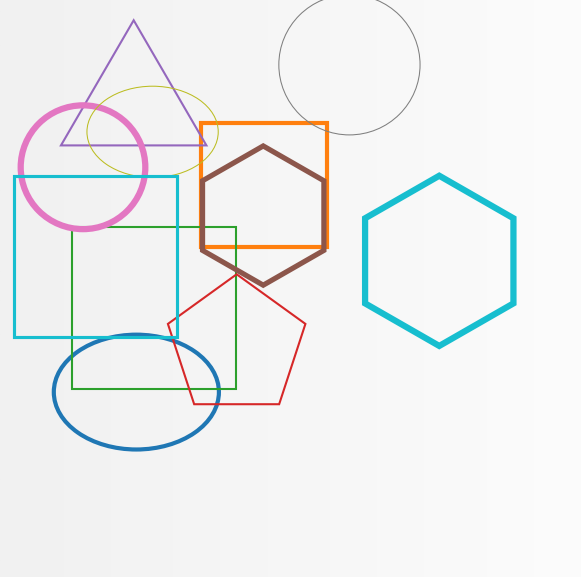[{"shape": "oval", "thickness": 2, "radius": 0.71, "center": [0.235, 0.32]}, {"shape": "square", "thickness": 2, "radius": 0.54, "center": [0.454, 0.679]}, {"shape": "square", "thickness": 1, "radius": 0.7, "center": [0.265, 0.466]}, {"shape": "pentagon", "thickness": 1, "radius": 0.62, "center": [0.407, 0.4]}, {"shape": "triangle", "thickness": 1, "radius": 0.72, "center": [0.23, 0.82]}, {"shape": "hexagon", "thickness": 2.5, "radius": 0.6, "center": [0.453, 0.626]}, {"shape": "circle", "thickness": 3, "radius": 0.54, "center": [0.143, 0.71]}, {"shape": "circle", "thickness": 0.5, "radius": 0.61, "center": [0.601, 0.887]}, {"shape": "oval", "thickness": 0.5, "radius": 0.56, "center": [0.263, 0.771]}, {"shape": "square", "thickness": 1.5, "radius": 0.7, "center": [0.164, 0.555]}, {"shape": "hexagon", "thickness": 3, "radius": 0.74, "center": [0.756, 0.547]}]